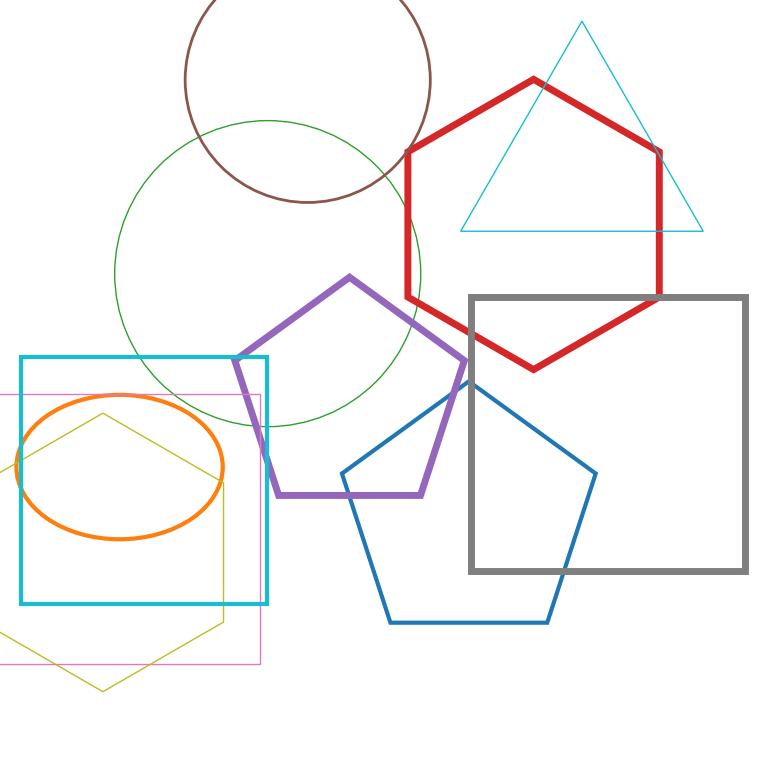[{"shape": "pentagon", "thickness": 1.5, "radius": 0.87, "center": [0.609, 0.331]}, {"shape": "oval", "thickness": 1.5, "radius": 0.67, "center": [0.155, 0.393]}, {"shape": "circle", "thickness": 0.5, "radius": 0.99, "center": [0.348, 0.645]}, {"shape": "hexagon", "thickness": 2.5, "radius": 0.94, "center": [0.693, 0.709]}, {"shape": "pentagon", "thickness": 2.5, "radius": 0.78, "center": [0.454, 0.483]}, {"shape": "circle", "thickness": 1, "radius": 0.8, "center": [0.4, 0.896]}, {"shape": "square", "thickness": 0.5, "radius": 0.88, "center": [0.163, 0.312]}, {"shape": "square", "thickness": 2.5, "radius": 0.89, "center": [0.789, 0.437]}, {"shape": "hexagon", "thickness": 0.5, "radius": 0.9, "center": [0.134, 0.283]}, {"shape": "square", "thickness": 1.5, "radius": 0.8, "center": [0.187, 0.376]}, {"shape": "triangle", "thickness": 0.5, "radius": 0.91, "center": [0.756, 0.791]}]